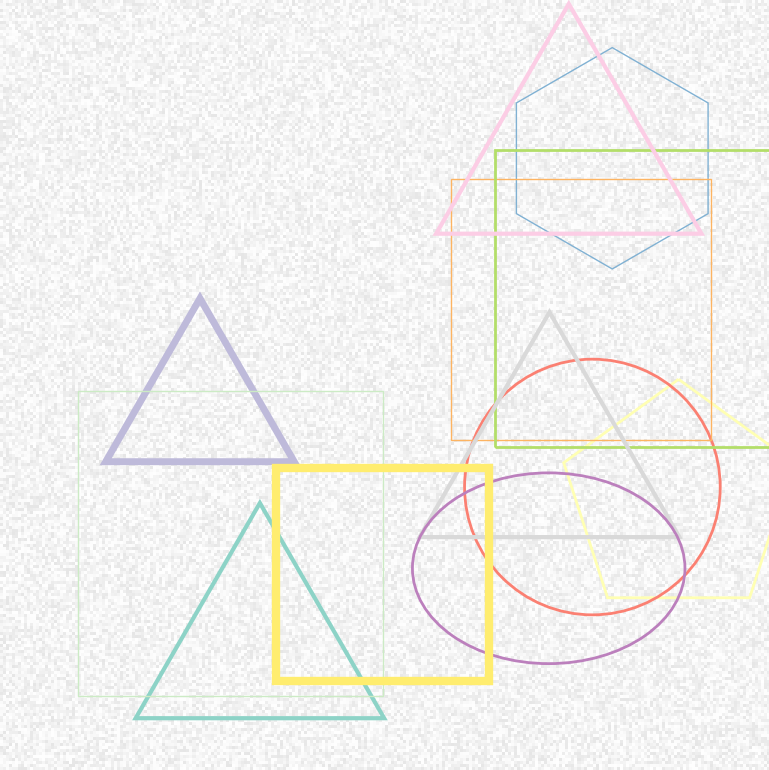[{"shape": "triangle", "thickness": 1.5, "radius": 0.93, "center": [0.338, 0.16]}, {"shape": "pentagon", "thickness": 1, "radius": 0.78, "center": [0.881, 0.351]}, {"shape": "triangle", "thickness": 2.5, "radius": 0.71, "center": [0.26, 0.471]}, {"shape": "circle", "thickness": 1, "radius": 0.83, "center": [0.769, 0.368]}, {"shape": "hexagon", "thickness": 0.5, "radius": 0.72, "center": [0.795, 0.794]}, {"shape": "square", "thickness": 0.5, "radius": 0.84, "center": [0.755, 0.598]}, {"shape": "square", "thickness": 1, "radius": 0.96, "center": [0.836, 0.613]}, {"shape": "triangle", "thickness": 1.5, "radius": 0.99, "center": [0.739, 0.796]}, {"shape": "triangle", "thickness": 1.5, "radius": 0.97, "center": [0.714, 0.4]}, {"shape": "oval", "thickness": 1, "radius": 0.88, "center": [0.713, 0.262]}, {"shape": "square", "thickness": 0.5, "radius": 0.99, "center": [0.299, 0.294]}, {"shape": "square", "thickness": 3, "radius": 0.69, "center": [0.497, 0.254]}]